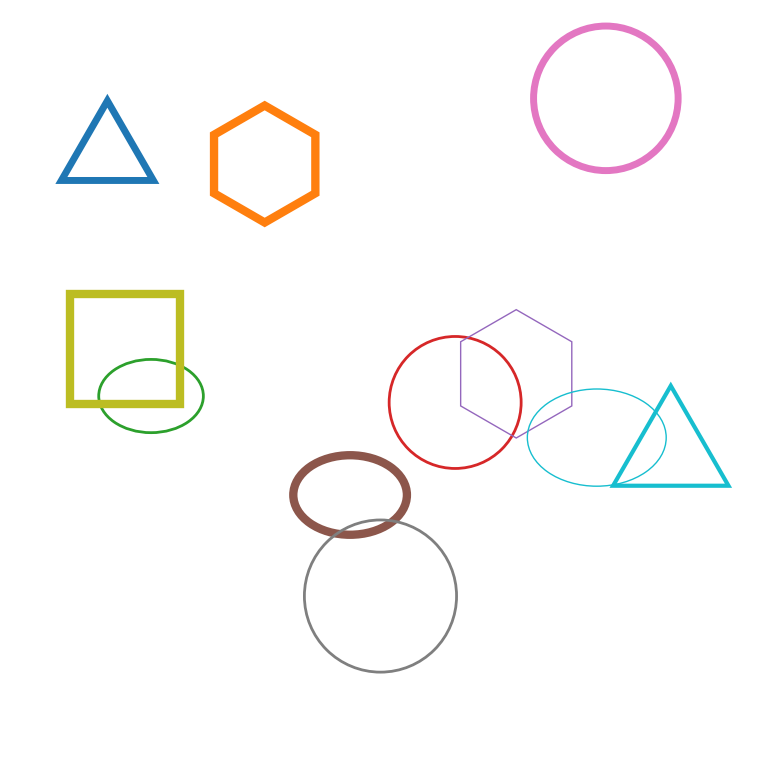[{"shape": "triangle", "thickness": 2.5, "radius": 0.34, "center": [0.139, 0.8]}, {"shape": "hexagon", "thickness": 3, "radius": 0.38, "center": [0.344, 0.787]}, {"shape": "oval", "thickness": 1, "radius": 0.34, "center": [0.196, 0.486]}, {"shape": "circle", "thickness": 1, "radius": 0.43, "center": [0.591, 0.477]}, {"shape": "hexagon", "thickness": 0.5, "radius": 0.42, "center": [0.67, 0.514]}, {"shape": "oval", "thickness": 3, "radius": 0.37, "center": [0.455, 0.357]}, {"shape": "circle", "thickness": 2.5, "radius": 0.47, "center": [0.787, 0.872]}, {"shape": "circle", "thickness": 1, "radius": 0.49, "center": [0.494, 0.226]}, {"shape": "square", "thickness": 3, "radius": 0.36, "center": [0.162, 0.547]}, {"shape": "oval", "thickness": 0.5, "radius": 0.45, "center": [0.775, 0.432]}, {"shape": "triangle", "thickness": 1.5, "radius": 0.43, "center": [0.871, 0.412]}]